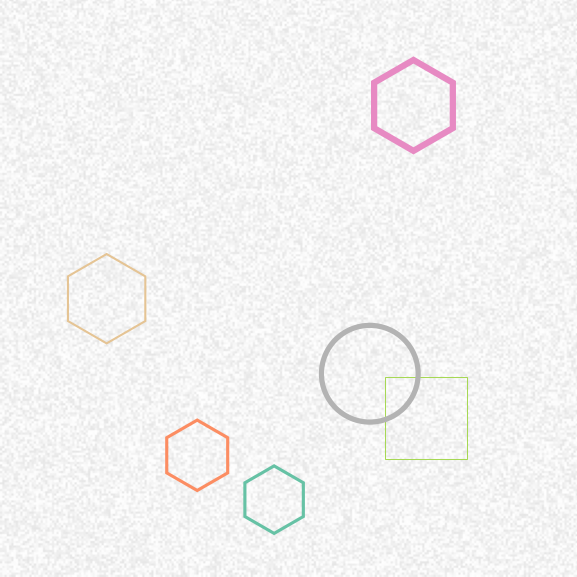[{"shape": "hexagon", "thickness": 1.5, "radius": 0.29, "center": [0.475, 0.134]}, {"shape": "hexagon", "thickness": 1.5, "radius": 0.3, "center": [0.342, 0.211]}, {"shape": "hexagon", "thickness": 3, "radius": 0.39, "center": [0.716, 0.817]}, {"shape": "square", "thickness": 0.5, "radius": 0.35, "center": [0.738, 0.275]}, {"shape": "hexagon", "thickness": 1, "radius": 0.39, "center": [0.185, 0.482]}, {"shape": "circle", "thickness": 2.5, "radius": 0.42, "center": [0.64, 0.352]}]